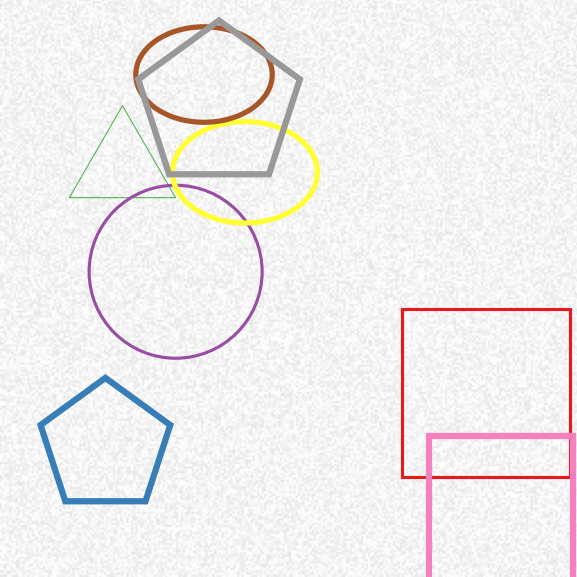[{"shape": "square", "thickness": 1.5, "radius": 0.73, "center": [0.842, 0.319]}, {"shape": "pentagon", "thickness": 3, "radius": 0.59, "center": [0.183, 0.227]}, {"shape": "triangle", "thickness": 0.5, "radius": 0.53, "center": [0.212, 0.71]}, {"shape": "circle", "thickness": 1.5, "radius": 0.75, "center": [0.304, 0.529]}, {"shape": "oval", "thickness": 2.5, "radius": 0.63, "center": [0.424, 0.701]}, {"shape": "oval", "thickness": 2.5, "radius": 0.59, "center": [0.353, 0.87]}, {"shape": "square", "thickness": 3, "radius": 0.63, "center": [0.868, 0.119]}, {"shape": "pentagon", "thickness": 3, "radius": 0.74, "center": [0.379, 0.816]}]